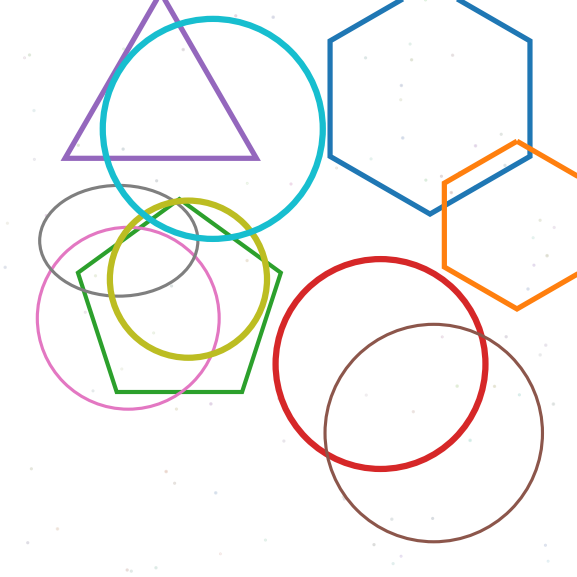[{"shape": "hexagon", "thickness": 2.5, "radius": 1.0, "center": [0.745, 0.828]}, {"shape": "hexagon", "thickness": 2.5, "radius": 0.73, "center": [0.895, 0.609]}, {"shape": "pentagon", "thickness": 2, "radius": 0.92, "center": [0.311, 0.47]}, {"shape": "circle", "thickness": 3, "radius": 0.91, "center": [0.659, 0.369]}, {"shape": "triangle", "thickness": 2.5, "radius": 0.96, "center": [0.278, 0.821]}, {"shape": "circle", "thickness": 1.5, "radius": 0.94, "center": [0.751, 0.249]}, {"shape": "circle", "thickness": 1.5, "radius": 0.79, "center": [0.222, 0.448]}, {"shape": "oval", "thickness": 1.5, "radius": 0.68, "center": [0.206, 0.582]}, {"shape": "circle", "thickness": 3, "radius": 0.68, "center": [0.326, 0.516]}, {"shape": "circle", "thickness": 3, "radius": 0.95, "center": [0.368, 0.776]}]